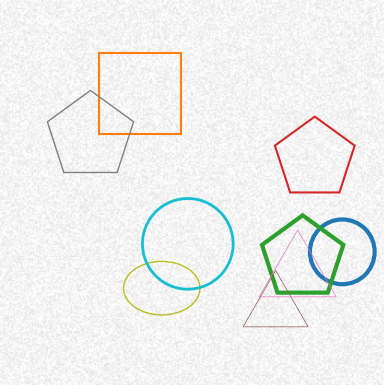[{"shape": "circle", "thickness": 3, "radius": 0.42, "center": [0.889, 0.346]}, {"shape": "square", "thickness": 1.5, "radius": 0.53, "center": [0.364, 0.757]}, {"shape": "pentagon", "thickness": 3, "radius": 0.56, "center": [0.786, 0.33]}, {"shape": "pentagon", "thickness": 1.5, "radius": 0.54, "center": [0.818, 0.588]}, {"shape": "triangle", "thickness": 0.5, "radius": 0.49, "center": [0.716, 0.2]}, {"shape": "triangle", "thickness": 0.5, "radius": 0.58, "center": [0.773, 0.287]}, {"shape": "pentagon", "thickness": 1, "radius": 0.59, "center": [0.235, 0.647]}, {"shape": "oval", "thickness": 1, "radius": 0.5, "center": [0.42, 0.252]}, {"shape": "circle", "thickness": 2, "radius": 0.59, "center": [0.488, 0.367]}]